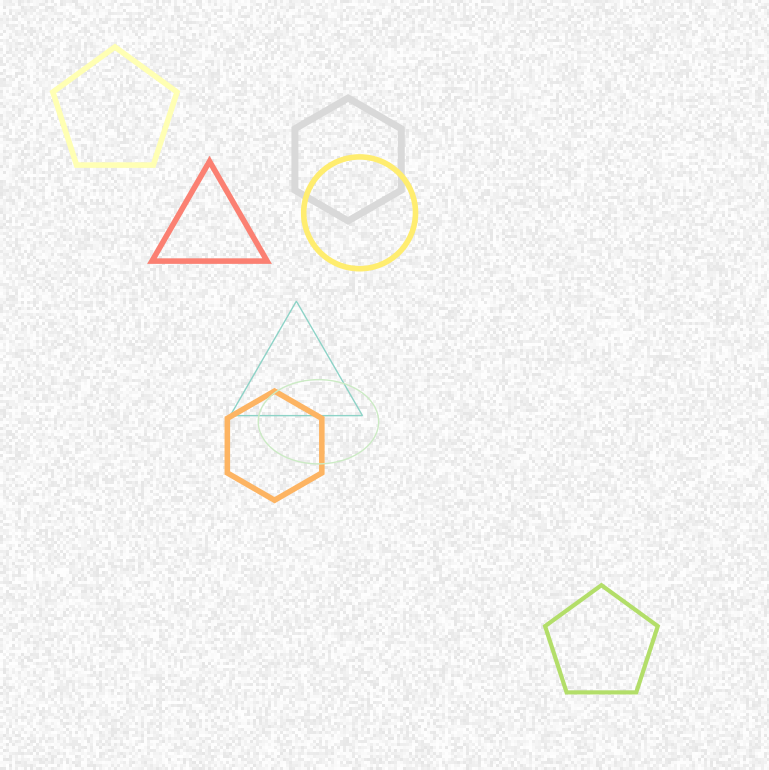[{"shape": "triangle", "thickness": 0.5, "radius": 0.5, "center": [0.385, 0.51]}, {"shape": "pentagon", "thickness": 2, "radius": 0.42, "center": [0.149, 0.854]}, {"shape": "triangle", "thickness": 2, "radius": 0.43, "center": [0.272, 0.704]}, {"shape": "hexagon", "thickness": 2, "radius": 0.35, "center": [0.357, 0.421]}, {"shape": "pentagon", "thickness": 1.5, "radius": 0.38, "center": [0.781, 0.163]}, {"shape": "hexagon", "thickness": 2.5, "radius": 0.4, "center": [0.452, 0.793]}, {"shape": "oval", "thickness": 0.5, "radius": 0.39, "center": [0.414, 0.452]}, {"shape": "circle", "thickness": 2, "radius": 0.36, "center": [0.467, 0.724]}]